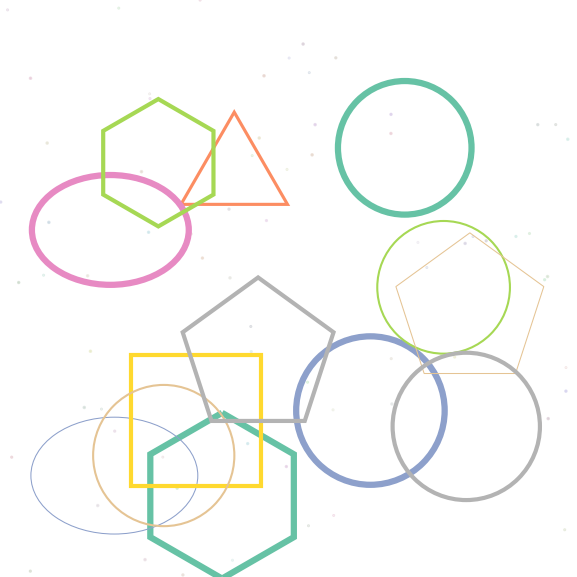[{"shape": "circle", "thickness": 3, "radius": 0.58, "center": [0.701, 0.743]}, {"shape": "hexagon", "thickness": 3, "radius": 0.72, "center": [0.385, 0.141]}, {"shape": "triangle", "thickness": 1.5, "radius": 0.53, "center": [0.406, 0.698]}, {"shape": "oval", "thickness": 0.5, "radius": 0.72, "center": [0.198, 0.176]}, {"shape": "circle", "thickness": 3, "radius": 0.64, "center": [0.641, 0.288]}, {"shape": "oval", "thickness": 3, "radius": 0.68, "center": [0.191, 0.601]}, {"shape": "circle", "thickness": 1, "radius": 0.57, "center": [0.768, 0.502]}, {"shape": "hexagon", "thickness": 2, "radius": 0.55, "center": [0.274, 0.717]}, {"shape": "square", "thickness": 2, "radius": 0.56, "center": [0.34, 0.271]}, {"shape": "circle", "thickness": 1, "radius": 0.61, "center": [0.284, 0.21]}, {"shape": "pentagon", "thickness": 0.5, "radius": 0.67, "center": [0.814, 0.461]}, {"shape": "pentagon", "thickness": 2, "radius": 0.69, "center": [0.447, 0.381]}, {"shape": "circle", "thickness": 2, "radius": 0.64, "center": [0.807, 0.261]}]